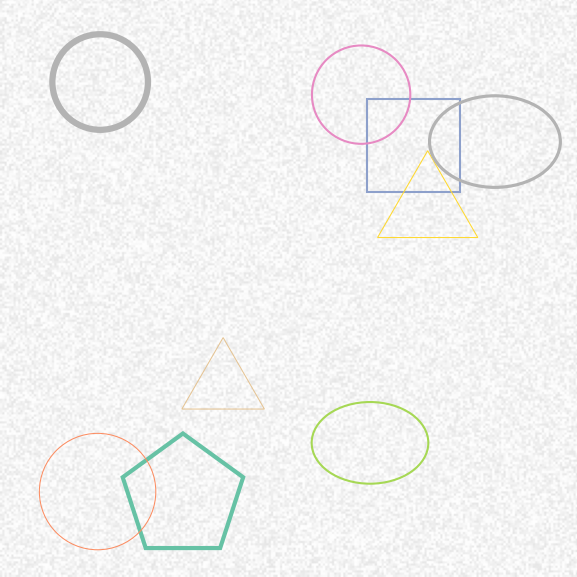[{"shape": "pentagon", "thickness": 2, "radius": 0.55, "center": [0.317, 0.139]}, {"shape": "circle", "thickness": 0.5, "radius": 0.5, "center": [0.169, 0.148]}, {"shape": "square", "thickness": 1, "radius": 0.4, "center": [0.716, 0.747]}, {"shape": "circle", "thickness": 1, "radius": 0.43, "center": [0.625, 0.835]}, {"shape": "oval", "thickness": 1, "radius": 0.51, "center": [0.641, 0.232]}, {"shape": "triangle", "thickness": 0.5, "radius": 0.5, "center": [0.741, 0.638]}, {"shape": "triangle", "thickness": 0.5, "radius": 0.41, "center": [0.386, 0.332]}, {"shape": "circle", "thickness": 3, "radius": 0.41, "center": [0.173, 0.857]}, {"shape": "oval", "thickness": 1.5, "radius": 0.57, "center": [0.857, 0.754]}]